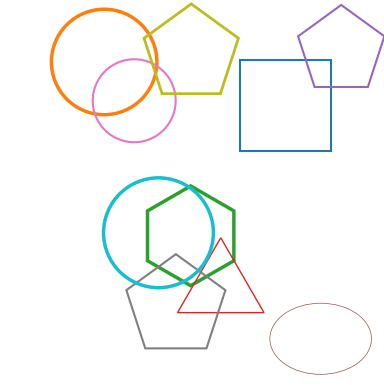[{"shape": "square", "thickness": 1.5, "radius": 0.59, "center": [0.741, 0.726]}, {"shape": "circle", "thickness": 2.5, "radius": 0.68, "center": [0.271, 0.839]}, {"shape": "hexagon", "thickness": 2.5, "radius": 0.65, "center": [0.495, 0.387]}, {"shape": "triangle", "thickness": 1, "radius": 0.65, "center": [0.573, 0.253]}, {"shape": "pentagon", "thickness": 1.5, "radius": 0.59, "center": [0.886, 0.869]}, {"shape": "oval", "thickness": 0.5, "radius": 0.66, "center": [0.833, 0.12]}, {"shape": "circle", "thickness": 1.5, "radius": 0.54, "center": [0.349, 0.738]}, {"shape": "pentagon", "thickness": 1.5, "radius": 0.68, "center": [0.457, 0.205]}, {"shape": "pentagon", "thickness": 2, "radius": 0.64, "center": [0.497, 0.861]}, {"shape": "circle", "thickness": 2.5, "radius": 0.71, "center": [0.412, 0.395]}]